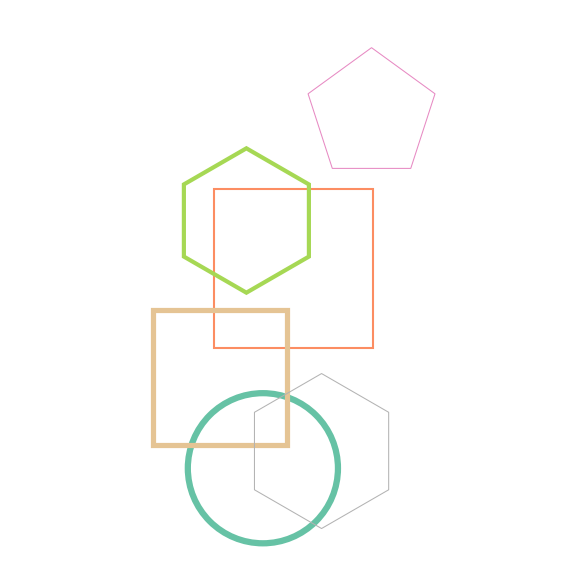[{"shape": "circle", "thickness": 3, "radius": 0.65, "center": [0.455, 0.188]}, {"shape": "square", "thickness": 1, "radius": 0.69, "center": [0.508, 0.534]}, {"shape": "pentagon", "thickness": 0.5, "radius": 0.58, "center": [0.643, 0.801]}, {"shape": "hexagon", "thickness": 2, "radius": 0.62, "center": [0.427, 0.617]}, {"shape": "square", "thickness": 2.5, "radius": 0.58, "center": [0.381, 0.346]}, {"shape": "hexagon", "thickness": 0.5, "radius": 0.67, "center": [0.557, 0.218]}]